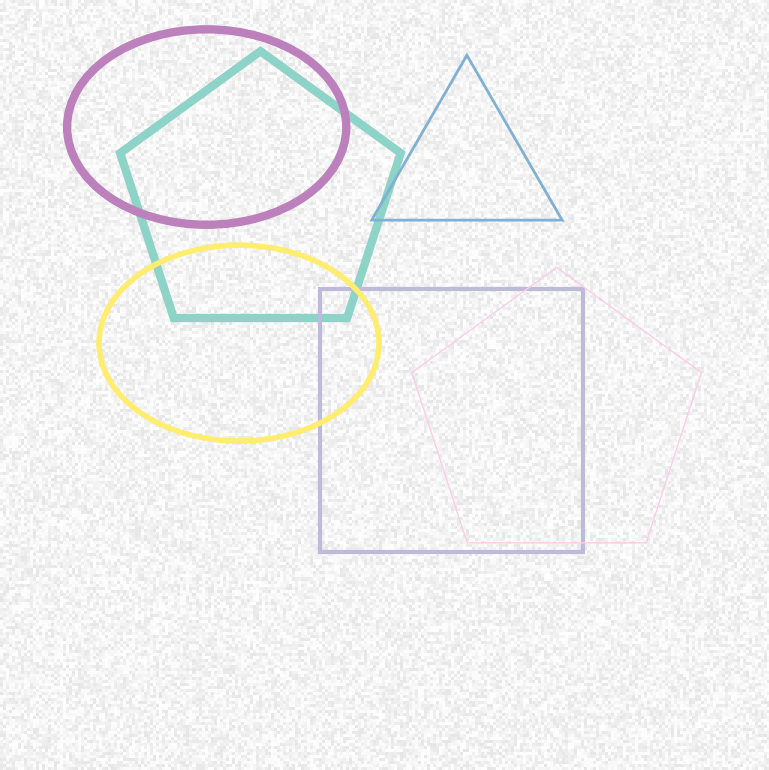[{"shape": "pentagon", "thickness": 3, "radius": 0.96, "center": [0.338, 0.742]}, {"shape": "square", "thickness": 1.5, "radius": 0.85, "center": [0.587, 0.454]}, {"shape": "triangle", "thickness": 1, "radius": 0.71, "center": [0.606, 0.785]}, {"shape": "pentagon", "thickness": 0.5, "radius": 0.99, "center": [0.723, 0.455]}, {"shape": "oval", "thickness": 3, "radius": 0.91, "center": [0.268, 0.835]}, {"shape": "oval", "thickness": 2, "radius": 0.91, "center": [0.31, 0.554]}]